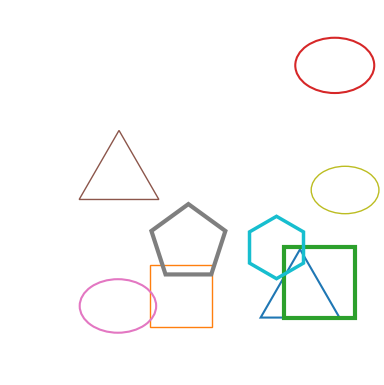[{"shape": "triangle", "thickness": 1.5, "radius": 0.59, "center": [0.779, 0.234]}, {"shape": "square", "thickness": 1, "radius": 0.4, "center": [0.47, 0.231]}, {"shape": "square", "thickness": 3, "radius": 0.46, "center": [0.83, 0.266]}, {"shape": "oval", "thickness": 1.5, "radius": 0.51, "center": [0.87, 0.83]}, {"shape": "triangle", "thickness": 1, "radius": 0.6, "center": [0.309, 0.542]}, {"shape": "oval", "thickness": 1.5, "radius": 0.5, "center": [0.306, 0.205]}, {"shape": "pentagon", "thickness": 3, "radius": 0.51, "center": [0.489, 0.369]}, {"shape": "oval", "thickness": 1, "radius": 0.44, "center": [0.896, 0.507]}, {"shape": "hexagon", "thickness": 2.5, "radius": 0.4, "center": [0.718, 0.357]}]